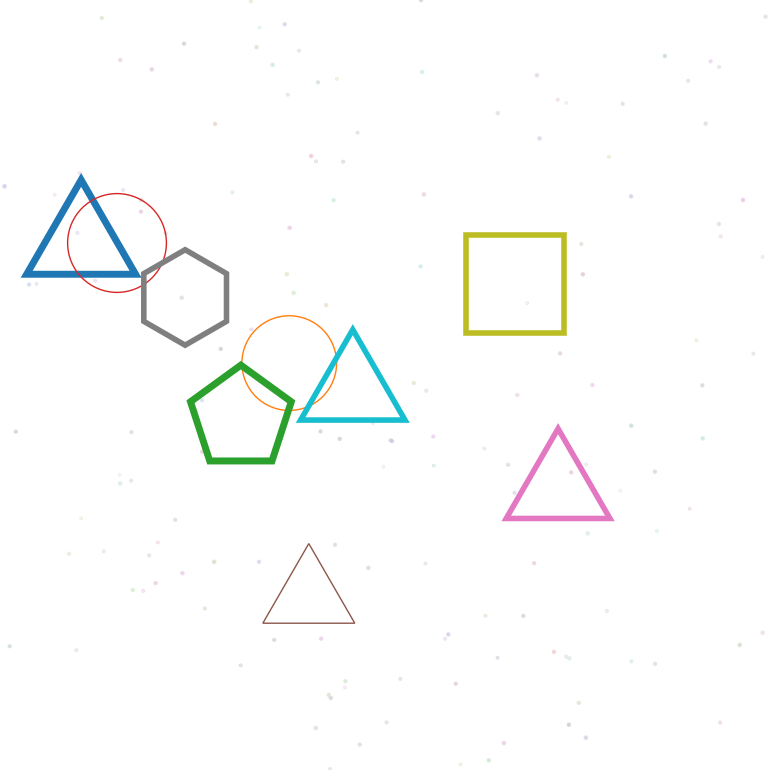[{"shape": "triangle", "thickness": 2.5, "radius": 0.41, "center": [0.105, 0.685]}, {"shape": "circle", "thickness": 0.5, "radius": 0.31, "center": [0.376, 0.528]}, {"shape": "pentagon", "thickness": 2.5, "radius": 0.34, "center": [0.313, 0.457]}, {"shape": "circle", "thickness": 0.5, "radius": 0.32, "center": [0.152, 0.684]}, {"shape": "triangle", "thickness": 0.5, "radius": 0.34, "center": [0.401, 0.225]}, {"shape": "triangle", "thickness": 2, "radius": 0.39, "center": [0.725, 0.366]}, {"shape": "hexagon", "thickness": 2, "radius": 0.31, "center": [0.24, 0.614]}, {"shape": "square", "thickness": 2, "radius": 0.32, "center": [0.669, 0.631]}, {"shape": "triangle", "thickness": 2, "radius": 0.39, "center": [0.458, 0.494]}]